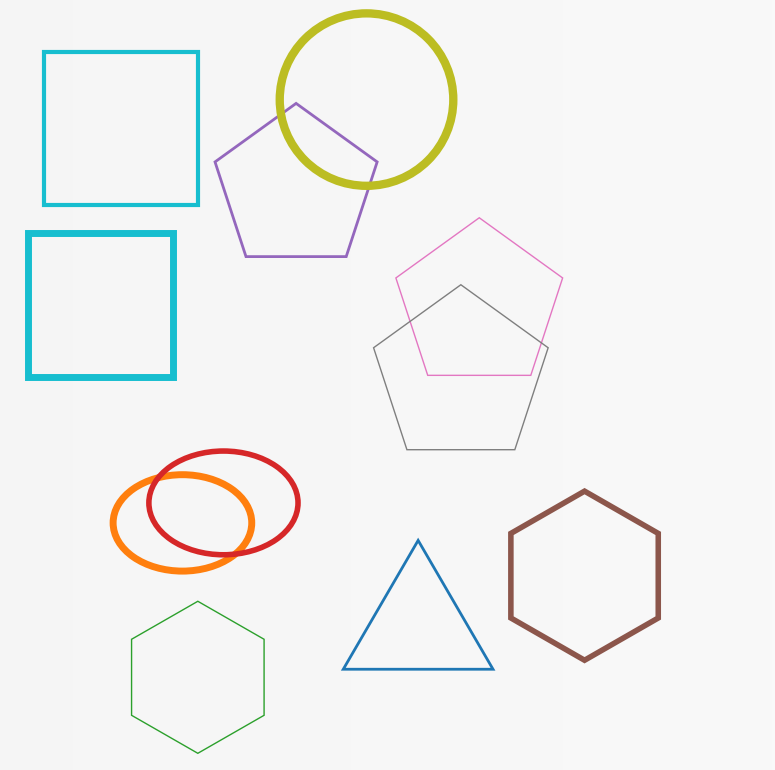[{"shape": "triangle", "thickness": 1, "radius": 0.56, "center": [0.54, 0.187]}, {"shape": "oval", "thickness": 2.5, "radius": 0.45, "center": [0.235, 0.321]}, {"shape": "hexagon", "thickness": 0.5, "radius": 0.49, "center": [0.255, 0.12]}, {"shape": "oval", "thickness": 2, "radius": 0.48, "center": [0.288, 0.347]}, {"shape": "pentagon", "thickness": 1, "radius": 0.55, "center": [0.382, 0.756]}, {"shape": "hexagon", "thickness": 2, "radius": 0.55, "center": [0.754, 0.252]}, {"shape": "pentagon", "thickness": 0.5, "radius": 0.57, "center": [0.618, 0.604]}, {"shape": "pentagon", "thickness": 0.5, "radius": 0.59, "center": [0.595, 0.512]}, {"shape": "circle", "thickness": 3, "radius": 0.56, "center": [0.473, 0.871]}, {"shape": "square", "thickness": 2.5, "radius": 0.47, "center": [0.13, 0.604]}, {"shape": "square", "thickness": 1.5, "radius": 0.5, "center": [0.156, 0.833]}]